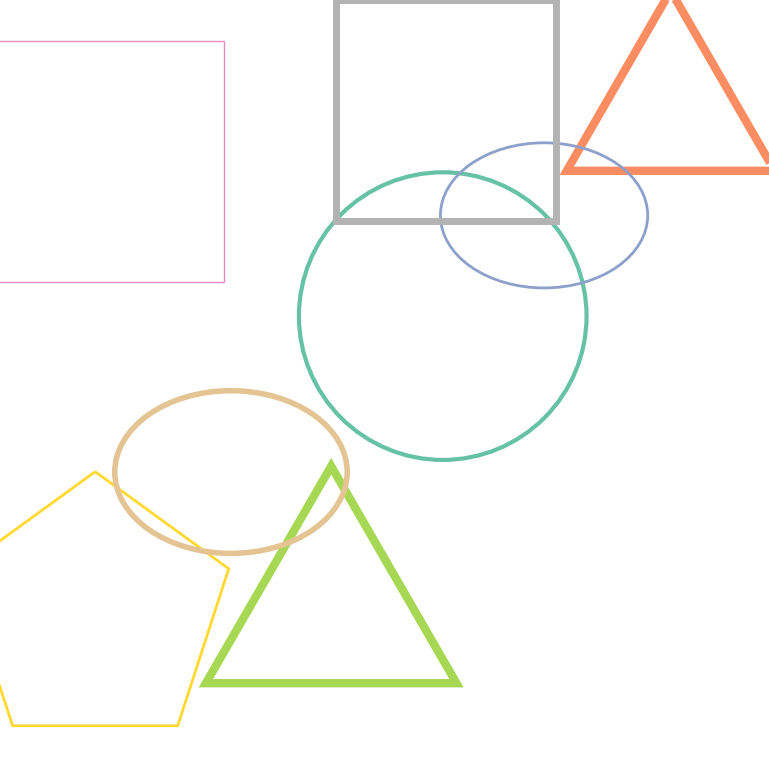[{"shape": "circle", "thickness": 1.5, "radius": 0.93, "center": [0.575, 0.589]}, {"shape": "triangle", "thickness": 3, "radius": 0.78, "center": [0.871, 0.856]}, {"shape": "oval", "thickness": 1, "radius": 0.67, "center": [0.707, 0.72]}, {"shape": "square", "thickness": 0.5, "radius": 0.78, "center": [0.134, 0.79]}, {"shape": "triangle", "thickness": 3, "radius": 0.94, "center": [0.43, 0.207]}, {"shape": "pentagon", "thickness": 1, "radius": 0.91, "center": [0.124, 0.205]}, {"shape": "oval", "thickness": 2, "radius": 0.75, "center": [0.3, 0.387]}, {"shape": "square", "thickness": 2.5, "radius": 0.72, "center": [0.579, 0.857]}]